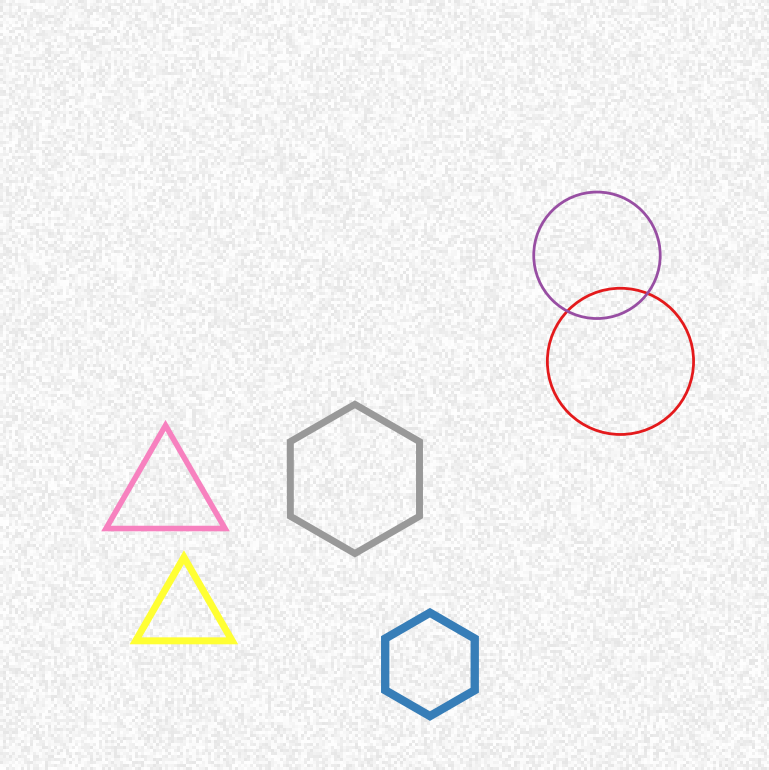[{"shape": "circle", "thickness": 1, "radius": 0.47, "center": [0.806, 0.531]}, {"shape": "hexagon", "thickness": 3, "radius": 0.34, "center": [0.558, 0.137]}, {"shape": "circle", "thickness": 1, "radius": 0.41, "center": [0.775, 0.668]}, {"shape": "triangle", "thickness": 2.5, "radius": 0.36, "center": [0.239, 0.204]}, {"shape": "triangle", "thickness": 2, "radius": 0.45, "center": [0.215, 0.358]}, {"shape": "hexagon", "thickness": 2.5, "radius": 0.48, "center": [0.461, 0.378]}]